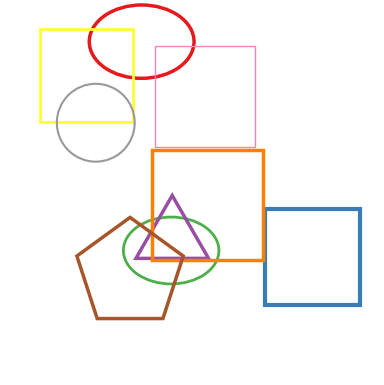[{"shape": "oval", "thickness": 2.5, "radius": 0.68, "center": [0.368, 0.892]}, {"shape": "square", "thickness": 3, "radius": 0.62, "center": [0.811, 0.332]}, {"shape": "oval", "thickness": 2, "radius": 0.62, "center": [0.445, 0.349]}, {"shape": "triangle", "thickness": 2.5, "radius": 0.54, "center": [0.447, 0.383]}, {"shape": "square", "thickness": 2.5, "radius": 0.72, "center": [0.539, 0.468]}, {"shape": "square", "thickness": 2, "radius": 0.61, "center": [0.225, 0.805]}, {"shape": "pentagon", "thickness": 2.5, "radius": 0.73, "center": [0.338, 0.29]}, {"shape": "square", "thickness": 1, "radius": 0.65, "center": [0.532, 0.748]}, {"shape": "circle", "thickness": 1.5, "radius": 0.51, "center": [0.249, 0.681]}]